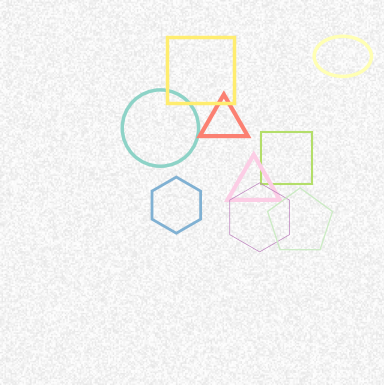[{"shape": "circle", "thickness": 2.5, "radius": 0.5, "center": [0.417, 0.667]}, {"shape": "oval", "thickness": 2.5, "radius": 0.37, "center": [0.89, 0.854]}, {"shape": "triangle", "thickness": 3, "radius": 0.36, "center": [0.581, 0.683]}, {"shape": "hexagon", "thickness": 2, "radius": 0.36, "center": [0.458, 0.467]}, {"shape": "square", "thickness": 1.5, "radius": 0.33, "center": [0.744, 0.59]}, {"shape": "triangle", "thickness": 3, "radius": 0.39, "center": [0.659, 0.52]}, {"shape": "hexagon", "thickness": 0.5, "radius": 0.45, "center": [0.674, 0.435]}, {"shape": "pentagon", "thickness": 1, "radius": 0.44, "center": [0.779, 0.423]}, {"shape": "square", "thickness": 2.5, "radius": 0.43, "center": [0.52, 0.818]}]